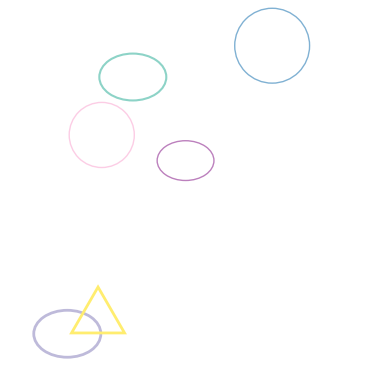[{"shape": "oval", "thickness": 1.5, "radius": 0.43, "center": [0.345, 0.8]}, {"shape": "oval", "thickness": 2, "radius": 0.44, "center": [0.175, 0.133]}, {"shape": "circle", "thickness": 1, "radius": 0.49, "center": [0.707, 0.881]}, {"shape": "circle", "thickness": 1, "radius": 0.42, "center": [0.264, 0.649]}, {"shape": "oval", "thickness": 1, "radius": 0.37, "center": [0.482, 0.583]}, {"shape": "triangle", "thickness": 2, "radius": 0.4, "center": [0.255, 0.175]}]